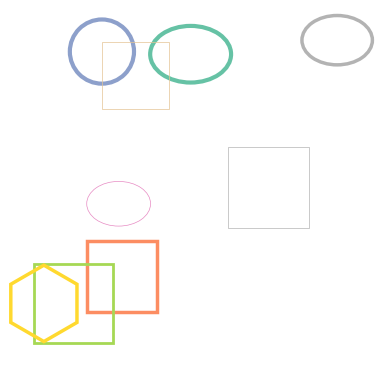[{"shape": "oval", "thickness": 3, "radius": 0.53, "center": [0.495, 0.859]}, {"shape": "square", "thickness": 2.5, "radius": 0.46, "center": [0.317, 0.282]}, {"shape": "circle", "thickness": 3, "radius": 0.42, "center": [0.265, 0.866]}, {"shape": "oval", "thickness": 0.5, "radius": 0.41, "center": [0.308, 0.471]}, {"shape": "square", "thickness": 2, "radius": 0.51, "center": [0.19, 0.211]}, {"shape": "hexagon", "thickness": 2.5, "radius": 0.5, "center": [0.114, 0.212]}, {"shape": "square", "thickness": 0.5, "radius": 0.44, "center": [0.352, 0.804]}, {"shape": "square", "thickness": 0.5, "radius": 0.52, "center": [0.697, 0.513]}, {"shape": "oval", "thickness": 2.5, "radius": 0.46, "center": [0.876, 0.896]}]